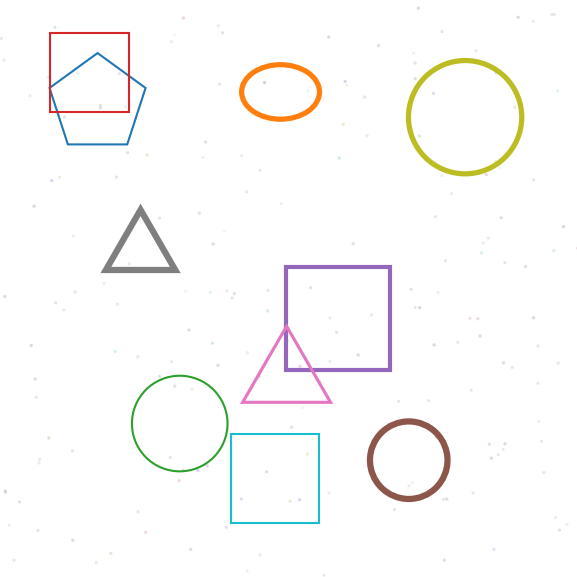[{"shape": "pentagon", "thickness": 1, "radius": 0.44, "center": [0.169, 0.82]}, {"shape": "oval", "thickness": 2.5, "radius": 0.34, "center": [0.486, 0.84]}, {"shape": "circle", "thickness": 1, "radius": 0.41, "center": [0.311, 0.266]}, {"shape": "square", "thickness": 1, "radius": 0.34, "center": [0.155, 0.873]}, {"shape": "square", "thickness": 2, "radius": 0.45, "center": [0.585, 0.448]}, {"shape": "circle", "thickness": 3, "radius": 0.34, "center": [0.708, 0.202]}, {"shape": "triangle", "thickness": 1.5, "radius": 0.44, "center": [0.496, 0.346]}, {"shape": "triangle", "thickness": 3, "radius": 0.35, "center": [0.243, 0.566]}, {"shape": "circle", "thickness": 2.5, "radius": 0.49, "center": [0.805, 0.796]}, {"shape": "square", "thickness": 1, "radius": 0.38, "center": [0.476, 0.17]}]